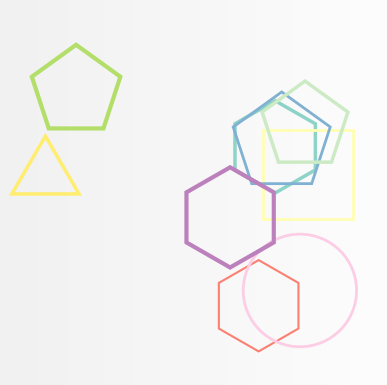[{"shape": "hexagon", "thickness": 2.5, "radius": 0.6, "center": [0.71, 0.619]}, {"shape": "square", "thickness": 2, "radius": 0.58, "center": [0.795, 0.547]}, {"shape": "hexagon", "thickness": 1.5, "radius": 0.59, "center": [0.667, 0.206]}, {"shape": "pentagon", "thickness": 2, "radius": 0.66, "center": [0.727, 0.63]}, {"shape": "pentagon", "thickness": 3, "radius": 0.6, "center": [0.196, 0.764]}, {"shape": "circle", "thickness": 2, "radius": 0.73, "center": [0.774, 0.246]}, {"shape": "hexagon", "thickness": 3, "radius": 0.65, "center": [0.594, 0.435]}, {"shape": "pentagon", "thickness": 2.5, "radius": 0.58, "center": [0.787, 0.673]}, {"shape": "triangle", "thickness": 2.5, "radius": 0.5, "center": [0.117, 0.546]}]